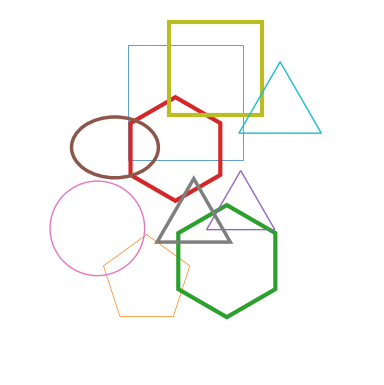[{"shape": "square", "thickness": 0.5, "radius": 0.75, "center": [0.482, 0.733]}, {"shape": "pentagon", "thickness": 0.5, "radius": 0.59, "center": [0.381, 0.273]}, {"shape": "hexagon", "thickness": 3, "radius": 0.73, "center": [0.589, 0.322]}, {"shape": "hexagon", "thickness": 3, "radius": 0.67, "center": [0.456, 0.613]}, {"shape": "triangle", "thickness": 1, "radius": 0.51, "center": [0.625, 0.455]}, {"shape": "oval", "thickness": 2.5, "radius": 0.56, "center": [0.299, 0.617]}, {"shape": "circle", "thickness": 1, "radius": 0.61, "center": [0.253, 0.407]}, {"shape": "triangle", "thickness": 2.5, "radius": 0.55, "center": [0.503, 0.426]}, {"shape": "square", "thickness": 3, "radius": 0.6, "center": [0.561, 0.822]}, {"shape": "triangle", "thickness": 1, "radius": 0.62, "center": [0.728, 0.716]}]